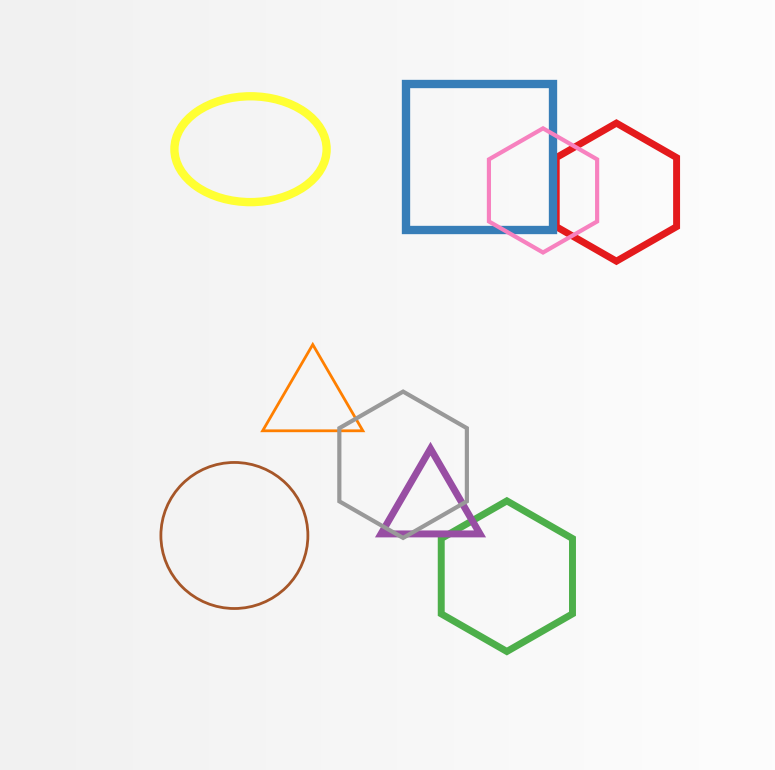[{"shape": "hexagon", "thickness": 2.5, "radius": 0.45, "center": [0.795, 0.75]}, {"shape": "square", "thickness": 3, "radius": 0.47, "center": [0.619, 0.796]}, {"shape": "hexagon", "thickness": 2.5, "radius": 0.49, "center": [0.654, 0.252]}, {"shape": "triangle", "thickness": 2.5, "radius": 0.37, "center": [0.555, 0.343]}, {"shape": "triangle", "thickness": 1, "radius": 0.37, "center": [0.404, 0.478]}, {"shape": "oval", "thickness": 3, "radius": 0.49, "center": [0.323, 0.806]}, {"shape": "circle", "thickness": 1, "radius": 0.47, "center": [0.302, 0.305]}, {"shape": "hexagon", "thickness": 1.5, "radius": 0.4, "center": [0.701, 0.753]}, {"shape": "hexagon", "thickness": 1.5, "radius": 0.48, "center": [0.52, 0.396]}]